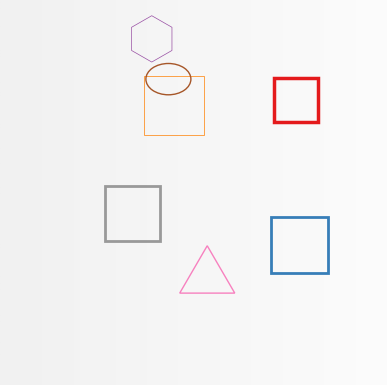[{"shape": "square", "thickness": 2.5, "radius": 0.29, "center": [0.764, 0.74]}, {"shape": "square", "thickness": 2, "radius": 0.37, "center": [0.773, 0.363]}, {"shape": "hexagon", "thickness": 0.5, "radius": 0.3, "center": [0.392, 0.899]}, {"shape": "square", "thickness": 0.5, "radius": 0.39, "center": [0.448, 0.726]}, {"shape": "oval", "thickness": 1, "radius": 0.29, "center": [0.435, 0.794]}, {"shape": "triangle", "thickness": 1, "radius": 0.41, "center": [0.535, 0.28]}, {"shape": "square", "thickness": 2, "radius": 0.36, "center": [0.343, 0.446]}]